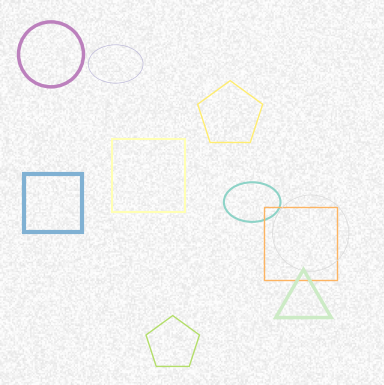[{"shape": "oval", "thickness": 1.5, "radius": 0.37, "center": [0.655, 0.475]}, {"shape": "square", "thickness": 1.5, "radius": 0.47, "center": [0.385, 0.544]}, {"shape": "oval", "thickness": 0.5, "radius": 0.36, "center": [0.3, 0.834]}, {"shape": "square", "thickness": 3, "radius": 0.38, "center": [0.137, 0.473]}, {"shape": "square", "thickness": 1, "radius": 0.47, "center": [0.78, 0.367]}, {"shape": "pentagon", "thickness": 1, "radius": 0.36, "center": [0.449, 0.107]}, {"shape": "circle", "thickness": 0.5, "radius": 0.5, "center": [0.807, 0.395]}, {"shape": "circle", "thickness": 2.5, "radius": 0.42, "center": [0.132, 0.859]}, {"shape": "triangle", "thickness": 2.5, "radius": 0.42, "center": [0.788, 0.217]}, {"shape": "pentagon", "thickness": 1, "radius": 0.44, "center": [0.598, 0.702]}]